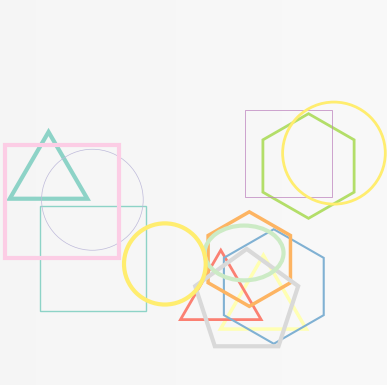[{"shape": "triangle", "thickness": 3, "radius": 0.58, "center": [0.125, 0.542]}, {"shape": "square", "thickness": 1, "radius": 0.68, "center": [0.239, 0.329]}, {"shape": "triangle", "thickness": 2.5, "radius": 0.64, "center": [0.68, 0.209]}, {"shape": "circle", "thickness": 0.5, "radius": 0.66, "center": [0.238, 0.481]}, {"shape": "triangle", "thickness": 2, "radius": 0.6, "center": [0.57, 0.23]}, {"shape": "hexagon", "thickness": 1.5, "radius": 0.74, "center": [0.707, 0.256]}, {"shape": "hexagon", "thickness": 2.5, "radius": 0.61, "center": [0.643, 0.327]}, {"shape": "hexagon", "thickness": 2, "radius": 0.68, "center": [0.796, 0.569]}, {"shape": "square", "thickness": 3, "radius": 0.73, "center": [0.16, 0.476]}, {"shape": "pentagon", "thickness": 3, "radius": 0.7, "center": [0.637, 0.214]}, {"shape": "square", "thickness": 0.5, "radius": 0.56, "center": [0.744, 0.601]}, {"shape": "oval", "thickness": 3, "radius": 0.51, "center": [0.63, 0.343]}, {"shape": "circle", "thickness": 2, "radius": 0.66, "center": [0.862, 0.602]}, {"shape": "circle", "thickness": 3, "radius": 0.53, "center": [0.425, 0.314]}]